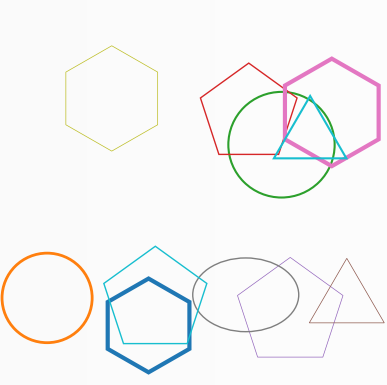[{"shape": "hexagon", "thickness": 3, "radius": 0.61, "center": [0.383, 0.155]}, {"shape": "circle", "thickness": 2, "radius": 0.58, "center": [0.122, 0.226]}, {"shape": "circle", "thickness": 1.5, "radius": 0.69, "center": [0.726, 0.624]}, {"shape": "pentagon", "thickness": 1, "radius": 0.66, "center": [0.642, 0.705]}, {"shape": "pentagon", "thickness": 0.5, "radius": 0.72, "center": [0.749, 0.188]}, {"shape": "triangle", "thickness": 0.5, "radius": 0.56, "center": [0.895, 0.217]}, {"shape": "hexagon", "thickness": 3, "radius": 0.7, "center": [0.856, 0.708]}, {"shape": "oval", "thickness": 1, "radius": 0.68, "center": [0.634, 0.234]}, {"shape": "hexagon", "thickness": 0.5, "radius": 0.68, "center": [0.288, 0.744]}, {"shape": "triangle", "thickness": 1.5, "radius": 0.54, "center": [0.8, 0.643]}, {"shape": "pentagon", "thickness": 1, "radius": 0.7, "center": [0.401, 0.221]}]